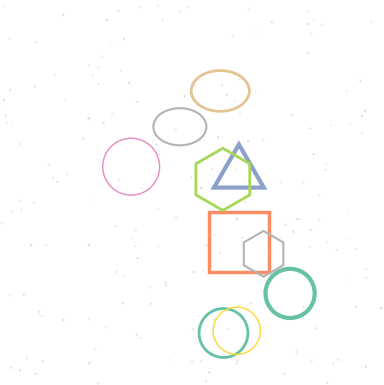[{"shape": "circle", "thickness": 3, "radius": 0.32, "center": [0.754, 0.238]}, {"shape": "circle", "thickness": 2, "radius": 0.32, "center": [0.58, 0.135]}, {"shape": "square", "thickness": 2.5, "radius": 0.39, "center": [0.621, 0.372]}, {"shape": "triangle", "thickness": 3, "radius": 0.37, "center": [0.621, 0.55]}, {"shape": "circle", "thickness": 1, "radius": 0.37, "center": [0.341, 0.567]}, {"shape": "hexagon", "thickness": 2, "radius": 0.4, "center": [0.579, 0.534]}, {"shape": "circle", "thickness": 1, "radius": 0.31, "center": [0.615, 0.141]}, {"shape": "oval", "thickness": 2, "radius": 0.38, "center": [0.572, 0.764]}, {"shape": "oval", "thickness": 1.5, "radius": 0.34, "center": [0.467, 0.671]}, {"shape": "hexagon", "thickness": 1.5, "radius": 0.3, "center": [0.685, 0.341]}]